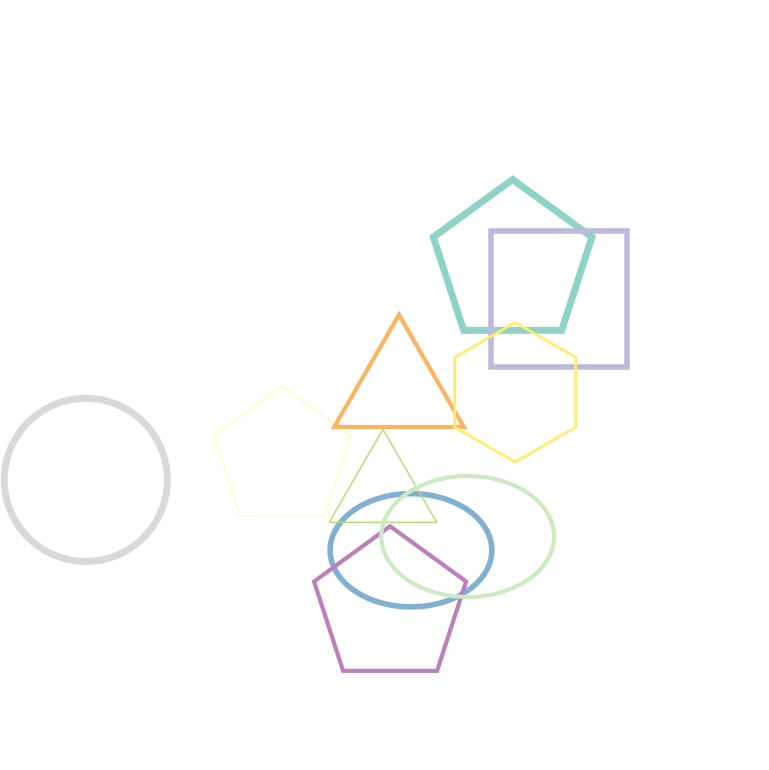[{"shape": "pentagon", "thickness": 2.5, "radius": 0.54, "center": [0.666, 0.659]}, {"shape": "pentagon", "thickness": 0.5, "radius": 0.47, "center": [0.366, 0.406]}, {"shape": "square", "thickness": 2, "radius": 0.44, "center": [0.726, 0.612]}, {"shape": "oval", "thickness": 2, "radius": 0.53, "center": [0.534, 0.285]}, {"shape": "triangle", "thickness": 1.5, "radius": 0.49, "center": [0.518, 0.494]}, {"shape": "triangle", "thickness": 0.5, "radius": 0.4, "center": [0.497, 0.362]}, {"shape": "circle", "thickness": 2.5, "radius": 0.53, "center": [0.111, 0.377]}, {"shape": "pentagon", "thickness": 1.5, "radius": 0.52, "center": [0.507, 0.213]}, {"shape": "oval", "thickness": 1.5, "radius": 0.56, "center": [0.607, 0.303]}, {"shape": "hexagon", "thickness": 1, "radius": 0.45, "center": [0.669, 0.491]}]